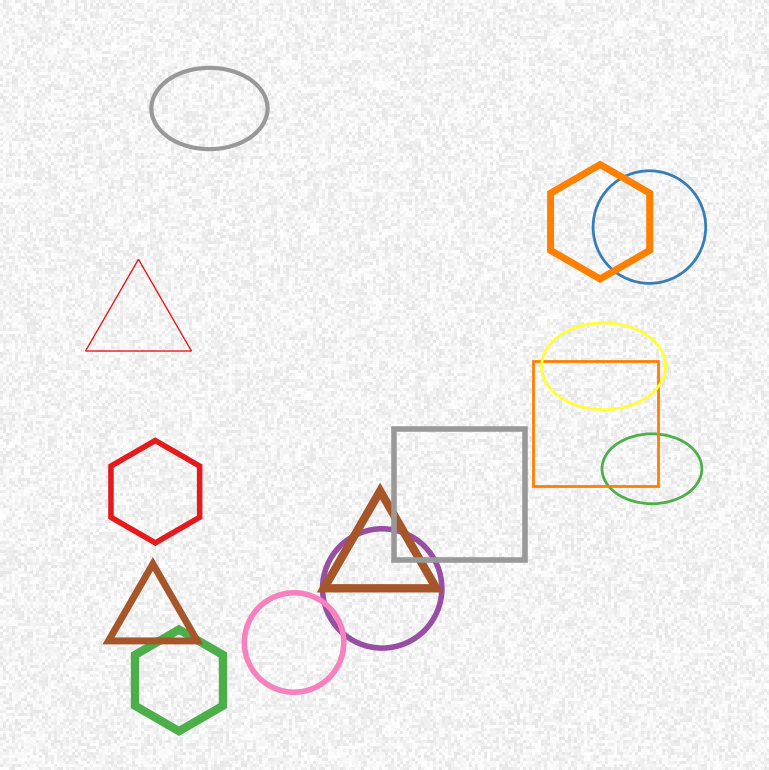[{"shape": "triangle", "thickness": 0.5, "radius": 0.4, "center": [0.18, 0.584]}, {"shape": "hexagon", "thickness": 2, "radius": 0.33, "center": [0.202, 0.361]}, {"shape": "circle", "thickness": 1, "radius": 0.37, "center": [0.843, 0.705]}, {"shape": "oval", "thickness": 1, "radius": 0.32, "center": [0.847, 0.391]}, {"shape": "hexagon", "thickness": 3, "radius": 0.33, "center": [0.232, 0.116]}, {"shape": "circle", "thickness": 2, "radius": 0.39, "center": [0.496, 0.236]}, {"shape": "square", "thickness": 1, "radius": 0.41, "center": [0.773, 0.45]}, {"shape": "hexagon", "thickness": 2.5, "radius": 0.37, "center": [0.779, 0.712]}, {"shape": "oval", "thickness": 1, "radius": 0.4, "center": [0.784, 0.524]}, {"shape": "triangle", "thickness": 3, "radius": 0.42, "center": [0.494, 0.278]}, {"shape": "triangle", "thickness": 2.5, "radius": 0.33, "center": [0.199, 0.201]}, {"shape": "circle", "thickness": 2, "radius": 0.32, "center": [0.382, 0.166]}, {"shape": "square", "thickness": 2, "radius": 0.42, "center": [0.597, 0.358]}, {"shape": "oval", "thickness": 1.5, "radius": 0.38, "center": [0.272, 0.859]}]